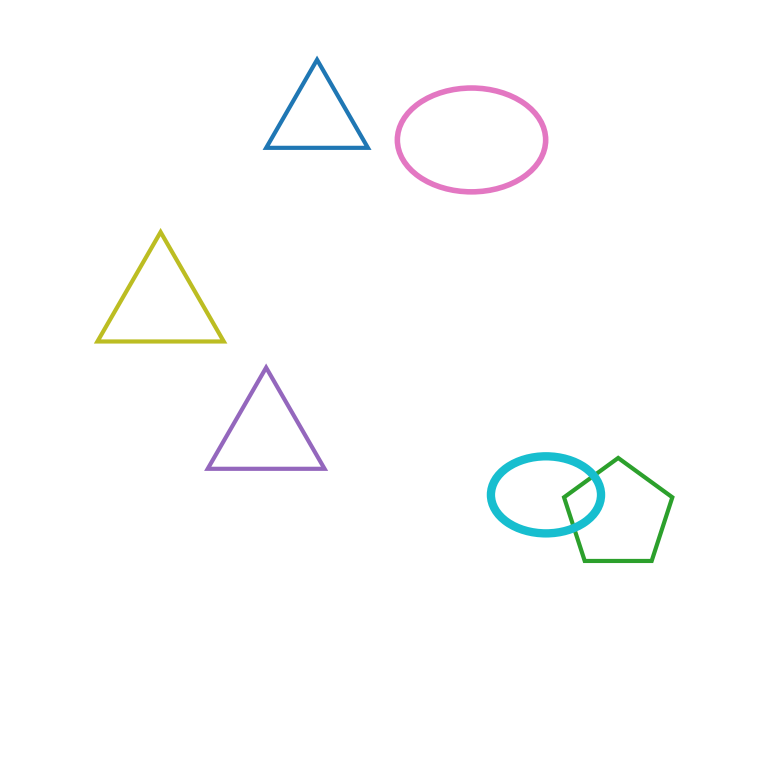[{"shape": "triangle", "thickness": 1.5, "radius": 0.38, "center": [0.412, 0.846]}, {"shape": "pentagon", "thickness": 1.5, "radius": 0.37, "center": [0.803, 0.331]}, {"shape": "triangle", "thickness": 1.5, "radius": 0.44, "center": [0.346, 0.435]}, {"shape": "oval", "thickness": 2, "radius": 0.48, "center": [0.612, 0.818]}, {"shape": "triangle", "thickness": 1.5, "radius": 0.47, "center": [0.209, 0.604]}, {"shape": "oval", "thickness": 3, "radius": 0.36, "center": [0.709, 0.357]}]